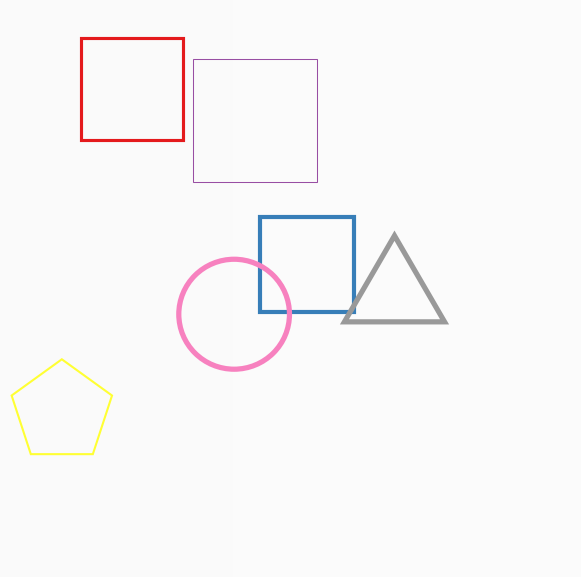[{"shape": "square", "thickness": 1.5, "radius": 0.44, "center": [0.227, 0.845]}, {"shape": "square", "thickness": 2, "radius": 0.41, "center": [0.528, 0.541]}, {"shape": "square", "thickness": 0.5, "radius": 0.53, "center": [0.439, 0.791]}, {"shape": "pentagon", "thickness": 1, "radius": 0.45, "center": [0.106, 0.286]}, {"shape": "circle", "thickness": 2.5, "radius": 0.48, "center": [0.403, 0.455]}, {"shape": "triangle", "thickness": 2.5, "radius": 0.5, "center": [0.679, 0.492]}]